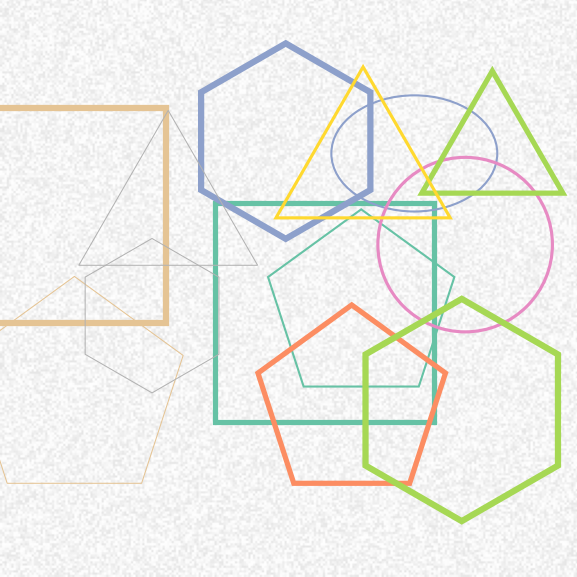[{"shape": "pentagon", "thickness": 1, "radius": 0.85, "center": [0.625, 0.467]}, {"shape": "square", "thickness": 2.5, "radius": 0.95, "center": [0.562, 0.458]}, {"shape": "pentagon", "thickness": 2.5, "radius": 0.85, "center": [0.609, 0.3]}, {"shape": "oval", "thickness": 1, "radius": 0.72, "center": [0.717, 0.733]}, {"shape": "hexagon", "thickness": 3, "radius": 0.85, "center": [0.495, 0.755]}, {"shape": "circle", "thickness": 1.5, "radius": 0.76, "center": [0.805, 0.576]}, {"shape": "hexagon", "thickness": 3, "radius": 0.96, "center": [0.8, 0.289]}, {"shape": "triangle", "thickness": 2.5, "radius": 0.71, "center": [0.853, 0.735]}, {"shape": "triangle", "thickness": 1.5, "radius": 0.87, "center": [0.629, 0.709]}, {"shape": "pentagon", "thickness": 0.5, "radius": 0.99, "center": [0.129, 0.322]}, {"shape": "square", "thickness": 3, "radius": 0.93, "center": [0.102, 0.626]}, {"shape": "hexagon", "thickness": 0.5, "radius": 0.67, "center": [0.263, 0.452]}, {"shape": "triangle", "thickness": 0.5, "radius": 0.89, "center": [0.291, 0.629]}]